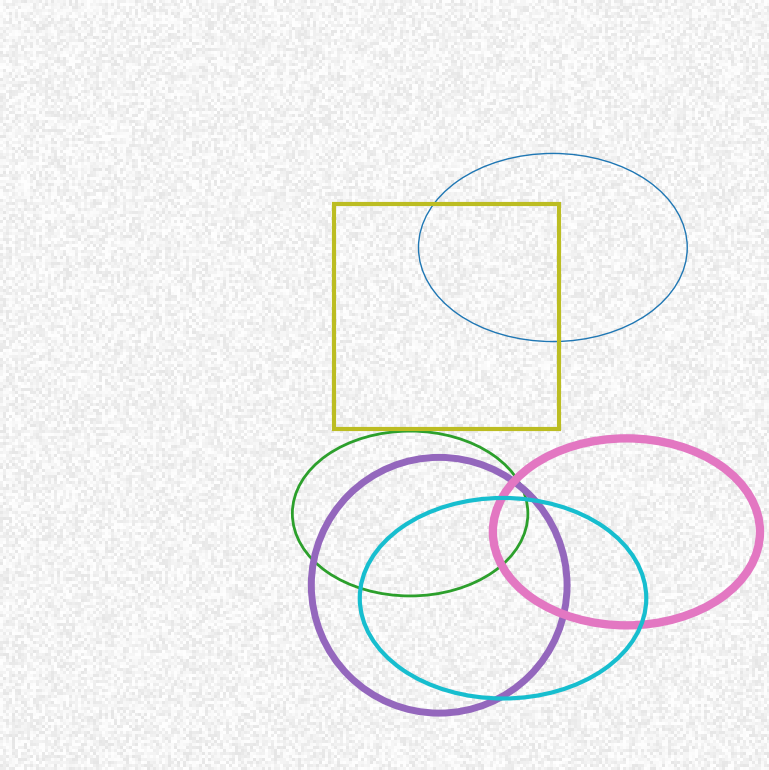[{"shape": "oval", "thickness": 0.5, "radius": 0.87, "center": [0.718, 0.679]}, {"shape": "oval", "thickness": 1, "radius": 0.76, "center": [0.533, 0.333]}, {"shape": "circle", "thickness": 2.5, "radius": 0.83, "center": [0.57, 0.24]}, {"shape": "oval", "thickness": 3, "radius": 0.87, "center": [0.814, 0.309]}, {"shape": "square", "thickness": 1.5, "radius": 0.73, "center": [0.58, 0.589]}, {"shape": "oval", "thickness": 1.5, "radius": 0.93, "center": [0.653, 0.223]}]